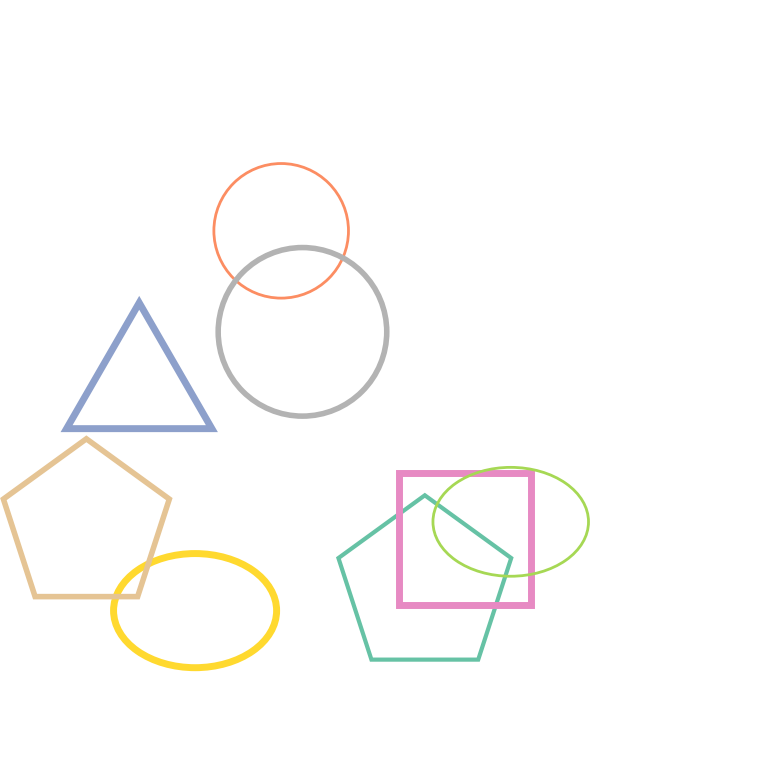[{"shape": "pentagon", "thickness": 1.5, "radius": 0.59, "center": [0.552, 0.239]}, {"shape": "circle", "thickness": 1, "radius": 0.44, "center": [0.365, 0.7]}, {"shape": "triangle", "thickness": 2.5, "radius": 0.54, "center": [0.181, 0.498]}, {"shape": "square", "thickness": 2.5, "radius": 0.43, "center": [0.603, 0.3]}, {"shape": "oval", "thickness": 1, "radius": 0.51, "center": [0.663, 0.322]}, {"shape": "oval", "thickness": 2.5, "radius": 0.53, "center": [0.253, 0.207]}, {"shape": "pentagon", "thickness": 2, "radius": 0.57, "center": [0.112, 0.317]}, {"shape": "circle", "thickness": 2, "radius": 0.55, "center": [0.393, 0.569]}]